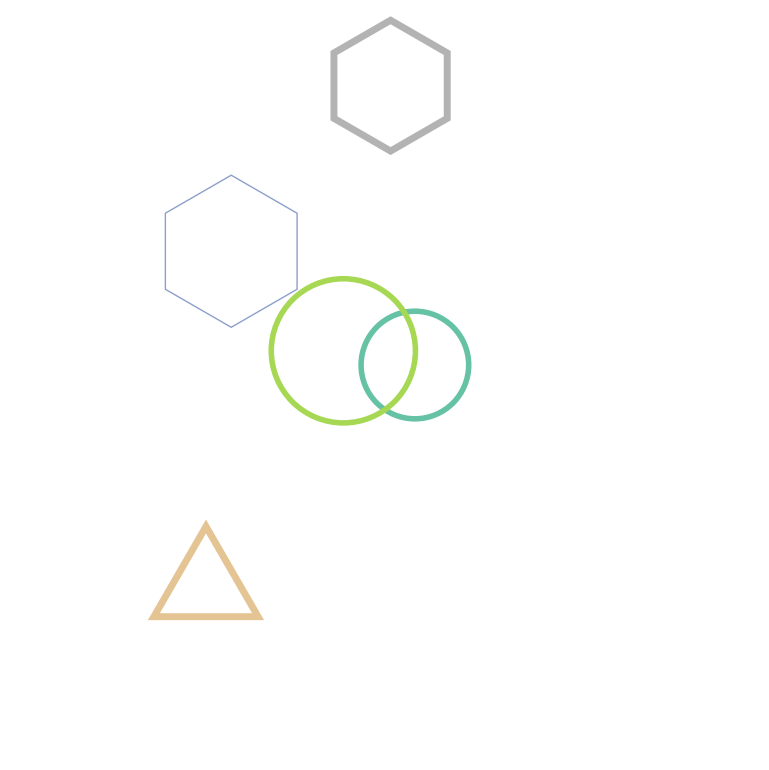[{"shape": "circle", "thickness": 2, "radius": 0.35, "center": [0.539, 0.526]}, {"shape": "hexagon", "thickness": 0.5, "radius": 0.49, "center": [0.3, 0.674]}, {"shape": "circle", "thickness": 2, "radius": 0.47, "center": [0.446, 0.544]}, {"shape": "triangle", "thickness": 2.5, "radius": 0.39, "center": [0.268, 0.238]}, {"shape": "hexagon", "thickness": 2.5, "radius": 0.42, "center": [0.507, 0.889]}]